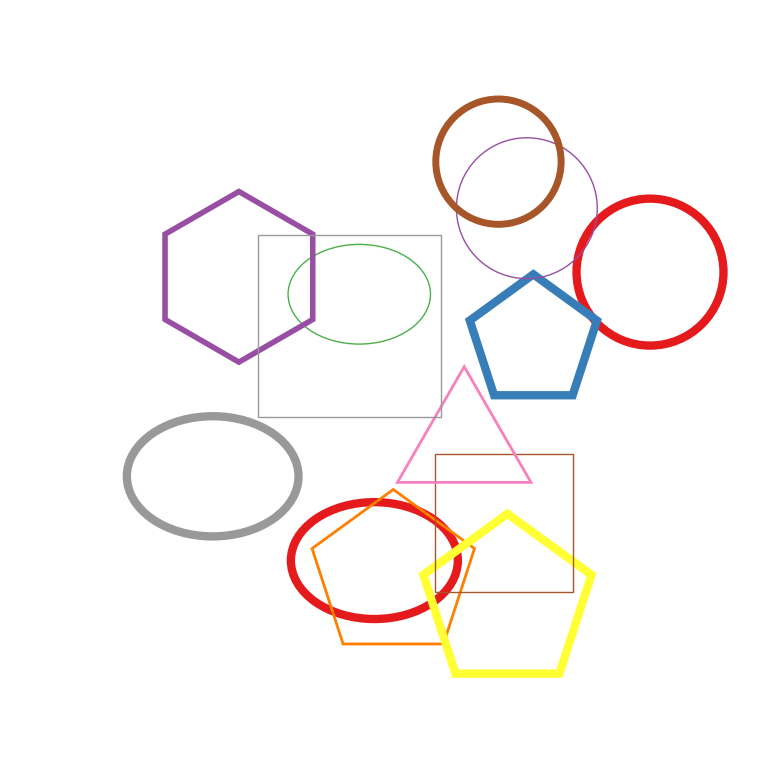[{"shape": "oval", "thickness": 3, "radius": 0.54, "center": [0.486, 0.272]}, {"shape": "circle", "thickness": 3, "radius": 0.48, "center": [0.844, 0.647]}, {"shape": "pentagon", "thickness": 3, "radius": 0.43, "center": [0.693, 0.557]}, {"shape": "oval", "thickness": 0.5, "radius": 0.46, "center": [0.467, 0.618]}, {"shape": "hexagon", "thickness": 2, "radius": 0.55, "center": [0.31, 0.64]}, {"shape": "circle", "thickness": 0.5, "radius": 0.46, "center": [0.684, 0.73]}, {"shape": "pentagon", "thickness": 1, "radius": 0.55, "center": [0.511, 0.253]}, {"shape": "pentagon", "thickness": 3, "radius": 0.57, "center": [0.659, 0.218]}, {"shape": "circle", "thickness": 2.5, "radius": 0.41, "center": [0.647, 0.79]}, {"shape": "square", "thickness": 0.5, "radius": 0.45, "center": [0.655, 0.321]}, {"shape": "triangle", "thickness": 1, "radius": 0.5, "center": [0.603, 0.424]}, {"shape": "oval", "thickness": 3, "radius": 0.56, "center": [0.276, 0.381]}, {"shape": "square", "thickness": 0.5, "radius": 0.59, "center": [0.454, 0.577]}]